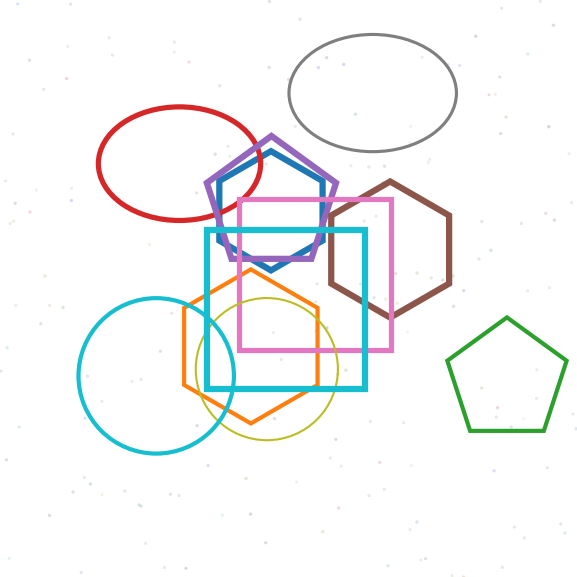[{"shape": "hexagon", "thickness": 3, "radius": 0.52, "center": [0.469, 0.634]}, {"shape": "hexagon", "thickness": 2, "radius": 0.67, "center": [0.434, 0.399]}, {"shape": "pentagon", "thickness": 2, "radius": 0.54, "center": [0.878, 0.341]}, {"shape": "oval", "thickness": 2.5, "radius": 0.7, "center": [0.311, 0.716]}, {"shape": "pentagon", "thickness": 3, "radius": 0.59, "center": [0.47, 0.646]}, {"shape": "hexagon", "thickness": 3, "radius": 0.59, "center": [0.676, 0.567]}, {"shape": "square", "thickness": 2.5, "radius": 0.66, "center": [0.546, 0.524]}, {"shape": "oval", "thickness": 1.5, "radius": 0.72, "center": [0.645, 0.838]}, {"shape": "circle", "thickness": 1, "radius": 0.62, "center": [0.462, 0.36]}, {"shape": "circle", "thickness": 2, "radius": 0.67, "center": [0.27, 0.348]}, {"shape": "square", "thickness": 3, "radius": 0.69, "center": [0.495, 0.463]}]